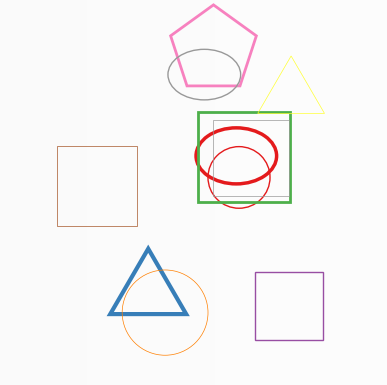[{"shape": "oval", "thickness": 2.5, "radius": 0.52, "center": [0.61, 0.595]}, {"shape": "circle", "thickness": 1, "radius": 0.4, "center": [0.617, 0.539]}, {"shape": "triangle", "thickness": 3, "radius": 0.57, "center": [0.382, 0.241]}, {"shape": "square", "thickness": 2, "radius": 0.59, "center": [0.63, 0.593]}, {"shape": "square", "thickness": 1, "radius": 0.44, "center": [0.747, 0.205]}, {"shape": "circle", "thickness": 0.5, "radius": 0.55, "center": [0.426, 0.188]}, {"shape": "triangle", "thickness": 0.5, "radius": 0.5, "center": [0.751, 0.755]}, {"shape": "square", "thickness": 0.5, "radius": 0.52, "center": [0.25, 0.516]}, {"shape": "pentagon", "thickness": 2, "radius": 0.58, "center": [0.551, 0.871]}, {"shape": "square", "thickness": 0.5, "radius": 0.5, "center": [0.648, 0.59]}, {"shape": "oval", "thickness": 1, "radius": 0.47, "center": [0.527, 0.806]}]